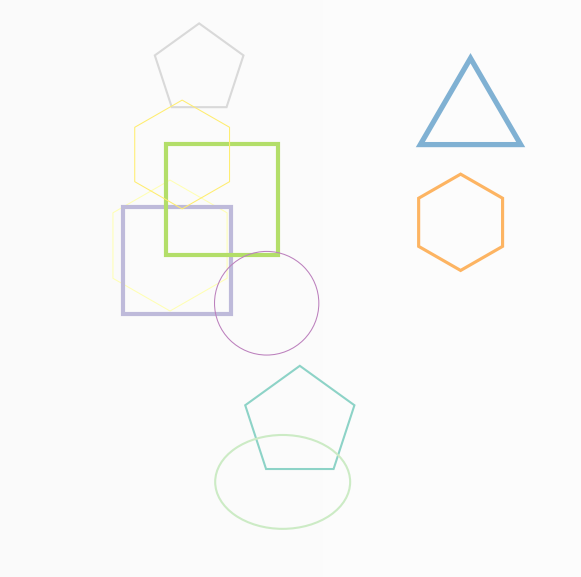[{"shape": "pentagon", "thickness": 1, "radius": 0.49, "center": [0.516, 0.267]}, {"shape": "hexagon", "thickness": 0.5, "radius": 0.57, "center": [0.293, 0.574]}, {"shape": "square", "thickness": 2, "radius": 0.46, "center": [0.304, 0.548]}, {"shape": "triangle", "thickness": 2.5, "radius": 0.5, "center": [0.809, 0.799]}, {"shape": "hexagon", "thickness": 1.5, "radius": 0.42, "center": [0.792, 0.614]}, {"shape": "square", "thickness": 2, "radius": 0.48, "center": [0.382, 0.654]}, {"shape": "pentagon", "thickness": 1, "radius": 0.4, "center": [0.343, 0.878]}, {"shape": "circle", "thickness": 0.5, "radius": 0.45, "center": [0.459, 0.474]}, {"shape": "oval", "thickness": 1, "radius": 0.58, "center": [0.486, 0.165]}, {"shape": "hexagon", "thickness": 0.5, "radius": 0.47, "center": [0.313, 0.732]}]